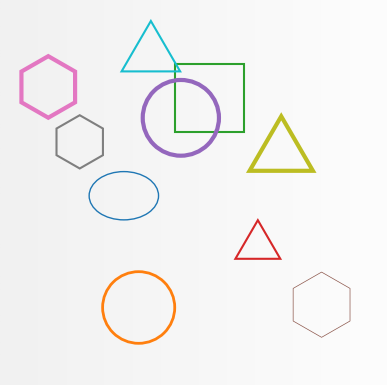[{"shape": "oval", "thickness": 1, "radius": 0.45, "center": [0.32, 0.492]}, {"shape": "circle", "thickness": 2, "radius": 0.47, "center": [0.358, 0.201]}, {"shape": "square", "thickness": 1.5, "radius": 0.44, "center": [0.541, 0.746]}, {"shape": "triangle", "thickness": 1.5, "radius": 0.33, "center": [0.665, 0.361]}, {"shape": "circle", "thickness": 3, "radius": 0.49, "center": [0.467, 0.694]}, {"shape": "hexagon", "thickness": 0.5, "radius": 0.42, "center": [0.83, 0.209]}, {"shape": "hexagon", "thickness": 3, "radius": 0.4, "center": [0.125, 0.774]}, {"shape": "hexagon", "thickness": 1.5, "radius": 0.35, "center": [0.206, 0.632]}, {"shape": "triangle", "thickness": 3, "radius": 0.47, "center": [0.726, 0.604]}, {"shape": "triangle", "thickness": 1.5, "radius": 0.44, "center": [0.389, 0.858]}]